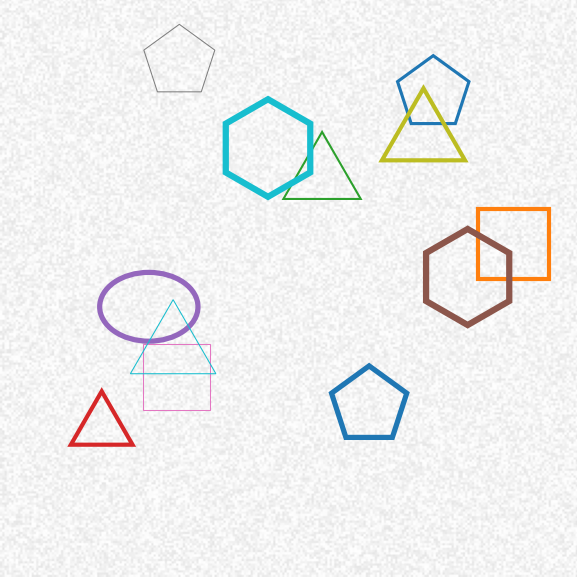[{"shape": "pentagon", "thickness": 1.5, "radius": 0.33, "center": [0.75, 0.838]}, {"shape": "pentagon", "thickness": 2.5, "radius": 0.34, "center": [0.639, 0.297]}, {"shape": "square", "thickness": 2, "radius": 0.3, "center": [0.889, 0.577]}, {"shape": "triangle", "thickness": 1, "radius": 0.39, "center": [0.558, 0.693]}, {"shape": "triangle", "thickness": 2, "radius": 0.31, "center": [0.176, 0.26]}, {"shape": "oval", "thickness": 2.5, "radius": 0.43, "center": [0.258, 0.468]}, {"shape": "hexagon", "thickness": 3, "radius": 0.42, "center": [0.81, 0.519]}, {"shape": "square", "thickness": 0.5, "radius": 0.29, "center": [0.305, 0.346]}, {"shape": "pentagon", "thickness": 0.5, "radius": 0.32, "center": [0.311, 0.892]}, {"shape": "triangle", "thickness": 2, "radius": 0.42, "center": [0.733, 0.763]}, {"shape": "triangle", "thickness": 0.5, "radius": 0.43, "center": [0.3, 0.395]}, {"shape": "hexagon", "thickness": 3, "radius": 0.42, "center": [0.464, 0.743]}]